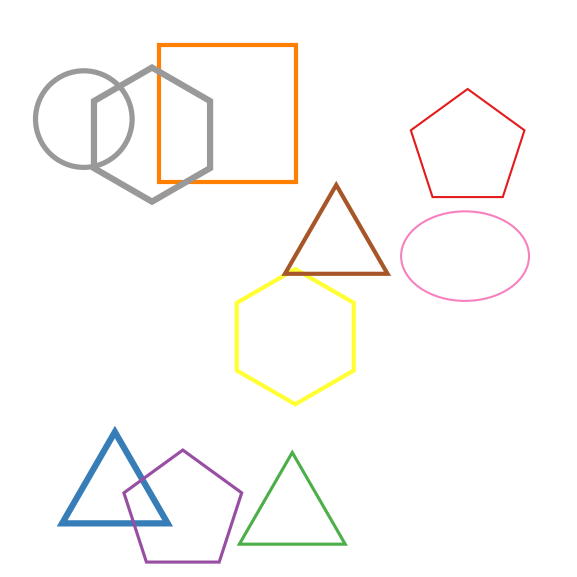[{"shape": "pentagon", "thickness": 1, "radius": 0.52, "center": [0.81, 0.742]}, {"shape": "triangle", "thickness": 3, "radius": 0.53, "center": [0.199, 0.146]}, {"shape": "triangle", "thickness": 1.5, "radius": 0.53, "center": [0.506, 0.11]}, {"shape": "pentagon", "thickness": 1.5, "radius": 0.54, "center": [0.317, 0.113]}, {"shape": "square", "thickness": 2, "radius": 0.59, "center": [0.395, 0.803]}, {"shape": "hexagon", "thickness": 2, "radius": 0.59, "center": [0.511, 0.416]}, {"shape": "triangle", "thickness": 2, "radius": 0.51, "center": [0.582, 0.576]}, {"shape": "oval", "thickness": 1, "radius": 0.55, "center": [0.805, 0.556]}, {"shape": "hexagon", "thickness": 3, "radius": 0.58, "center": [0.263, 0.766]}, {"shape": "circle", "thickness": 2.5, "radius": 0.42, "center": [0.145, 0.793]}]